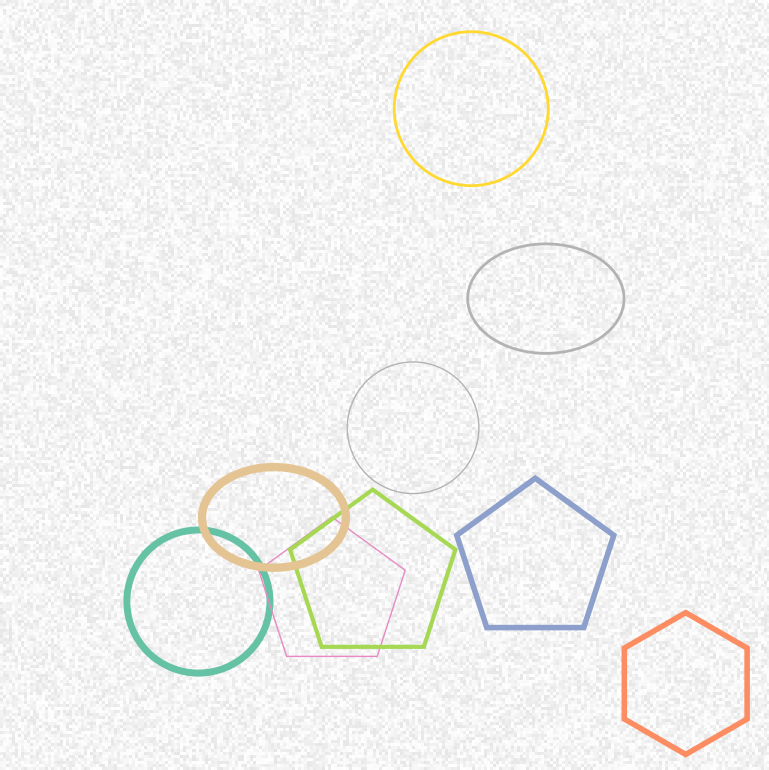[{"shape": "circle", "thickness": 2.5, "radius": 0.46, "center": [0.258, 0.219]}, {"shape": "hexagon", "thickness": 2, "radius": 0.46, "center": [0.891, 0.112]}, {"shape": "pentagon", "thickness": 2, "radius": 0.54, "center": [0.695, 0.272]}, {"shape": "pentagon", "thickness": 0.5, "radius": 0.5, "center": [0.431, 0.229]}, {"shape": "pentagon", "thickness": 1.5, "radius": 0.56, "center": [0.484, 0.251]}, {"shape": "circle", "thickness": 1, "radius": 0.5, "center": [0.612, 0.859]}, {"shape": "oval", "thickness": 3, "radius": 0.47, "center": [0.356, 0.328]}, {"shape": "oval", "thickness": 1, "radius": 0.51, "center": [0.709, 0.612]}, {"shape": "circle", "thickness": 0.5, "radius": 0.43, "center": [0.536, 0.444]}]